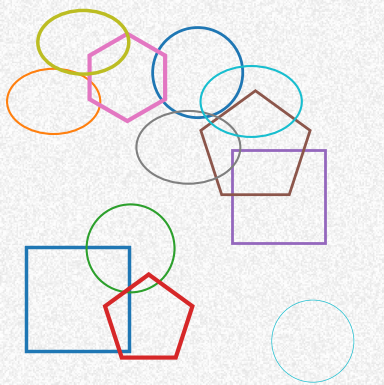[{"shape": "square", "thickness": 2.5, "radius": 0.67, "center": [0.201, 0.223]}, {"shape": "circle", "thickness": 2, "radius": 0.59, "center": [0.514, 0.811]}, {"shape": "oval", "thickness": 1.5, "radius": 0.61, "center": [0.139, 0.737]}, {"shape": "circle", "thickness": 1.5, "radius": 0.57, "center": [0.339, 0.355]}, {"shape": "pentagon", "thickness": 3, "radius": 0.6, "center": [0.386, 0.168]}, {"shape": "square", "thickness": 2, "radius": 0.6, "center": [0.723, 0.49]}, {"shape": "pentagon", "thickness": 2, "radius": 0.75, "center": [0.664, 0.615]}, {"shape": "hexagon", "thickness": 3, "radius": 0.57, "center": [0.331, 0.799]}, {"shape": "oval", "thickness": 1.5, "radius": 0.68, "center": [0.489, 0.617]}, {"shape": "oval", "thickness": 2.5, "radius": 0.59, "center": [0.216, 0.89]}, {"shape": "circle", "thickness": 0.5, "radius": 0.53, "center": [0.813, 0.114]}, {"shape": "oval", "thickness": 1.5, "radius": 0.66, "center": [0.652, 0.736]}]